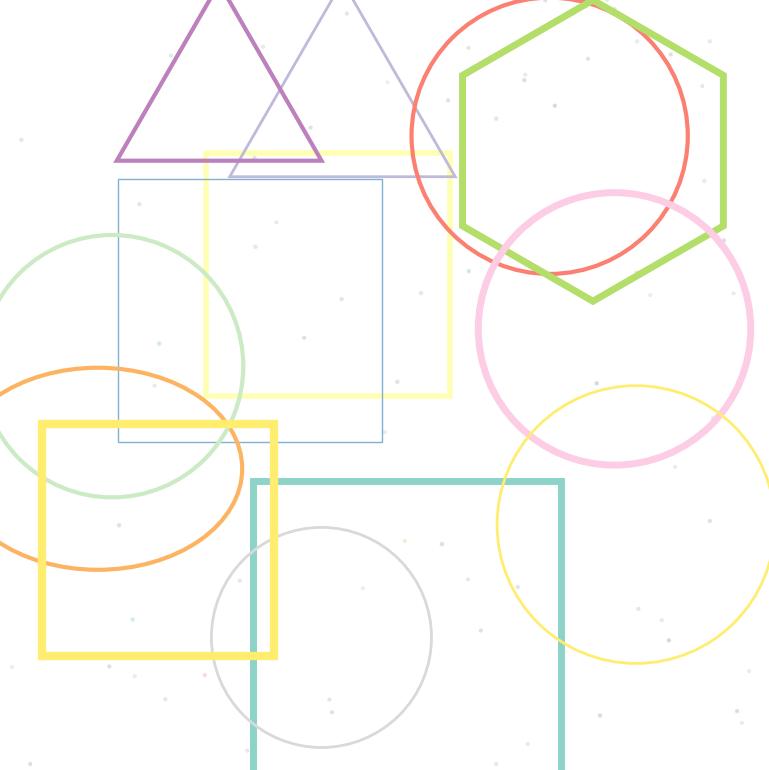[{"shape": "square", "thickness": 2.5, "radius": 1.0, "center": [0.529, 0.175]}, {"shape": "square", "thickness": 2, "radius": 0.79, "center": [0.426, 0.643]}, {"shape": "triangle", "thickness": 1, "radius": 0.85, "center": [0.445, 0.855]}, {"shape": "circle", "thickness": 1.5, "radius": 0.9, "center": [0.714, 0.824]}, {"shape": "square", "thickness": 0.5, "radius": 0.85, "center": [0.325, 0.597]}, {"shape": "oval", "thickness": 1.5, "radius": 0.94, "center": [0.127, 0.391]}, {"shape": "hexagon", "thickness": 2.5, "radius": 0.98, "center": [0.77, 0.804]}, {"shape": "circle", "thickness": 2.5, "radius": 0.88, "center": [0.798, 0.573]}, {"shape": "circle", "thickness": 1, "radius": 0.71, "center": [0.417, 0.172]}, {"shape": "triangle", "thickness": 1.5, "radius": 0.77, "center": [0.285, 0.868]}, {"shape": "circle", "thickness": 1.5, "radius": 0.85, "center": [0.146, 0.524]}, {"shape": "square", "thickness": 3, "radius": 0.75, "center": [0.205, 0.299]}, {"shape": "circle", "thickness": 1, "radius": 0.9, "center": [0.826, 0.319]}]